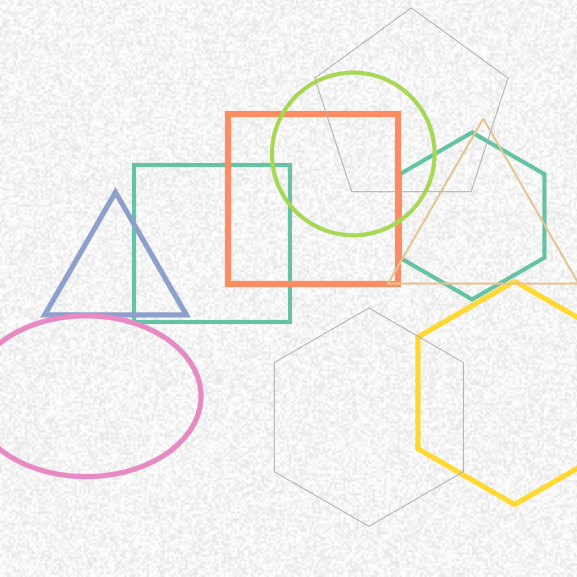[{"shape": "square", "thickness": 2, "radius": 0.68, "center": [0.367, 0.577]}, {"shape": "hexagon", "thickness": 2, "radius": 0.72, "center": [0.818, 0.625]}, {"shape": "square", "thickness": 3, "radius": 0.73, "center": [0.541, 0.655]}, {"shape": "triangle", "thickness": 2.5, "radius": 0.71, "center": [0.2, 0.525]}, {"shape": "oval", "thickness": 2.5, "radius": 0.99, "center": [0.149, 0.313]}, {"shape": "circle", "thickness": 2, "radius": 0.7, "center": [0.612, 0.733]}, {"shape": "hexagon", "thickness": 2.5, "radius": 0.97, "center": [0.891, 0.319]}, {"shape": "triangle", "thickness": 1, "radius": 0.95, "center": [0.837, 0.603]}, {"shape": "pentagon", "thickness": 0.5, "radius": 0.88, "center": [0.712, 0.81]}, {"shape": "hexagon", "thickness": 0.5, "radius": 0.95, "center": [0.639, 0.277]}]